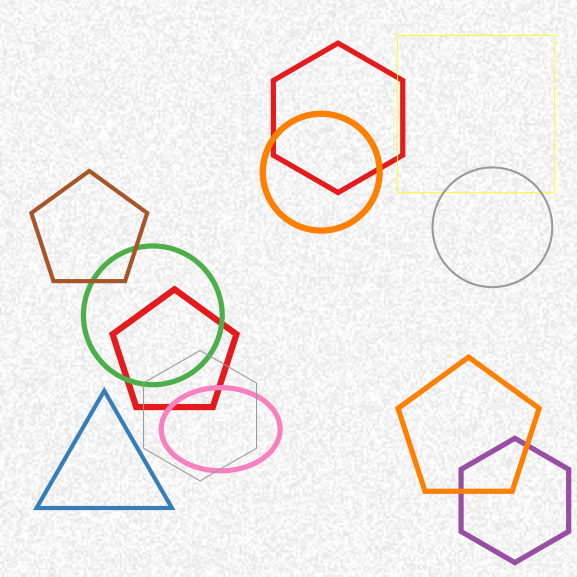[{"shape": "hexagon", "thickness": 2.5, "radius": 0.65, "center": [0.585, 0.795]}, {"shape": "pentagon", "thickness": 3, "radius": 0.56, "center": [0.302, 0.385]}, {"shape": "triangle", "thickness": 2, "radius": 0.68, "center": [0.181, 0.187]}, {"shape": "circle", "thickness": 2.5, "radius": 0.6, "center": [0.265, 0.453]}, {"shape": "hexagon", "thickness": 2.5, "radius": 0.54, "center": [0.892, 0.133]}, {"shape": "circle", "thickness": 3, "radius": 0.51, "center": [0.556, 0.701]}, {"shape": "pentagon", "thickness": 2.5, "radius": 0.64, "center": [0.811, 0.252]}, {"shape": "square", "thickness": 0.5, "radius": 0.68, "center": [0.823, 0.803]}, {"shape": "pentagon", "thickness": 2, "radius": 0.53, "center": [0.155, 0.598]}, {"shape": "oval", "thickness": 2.5, "radius": 0.51, "center": [0.382, 0.256]}, {"shape": "hexagon", "thickness": 0.5, "radius": 0.56, "center": [0.346, 0.279]}, {"shape": "circle", "thickness": 1, "radius": 0.52, "center": [0.853, 0.606]}]